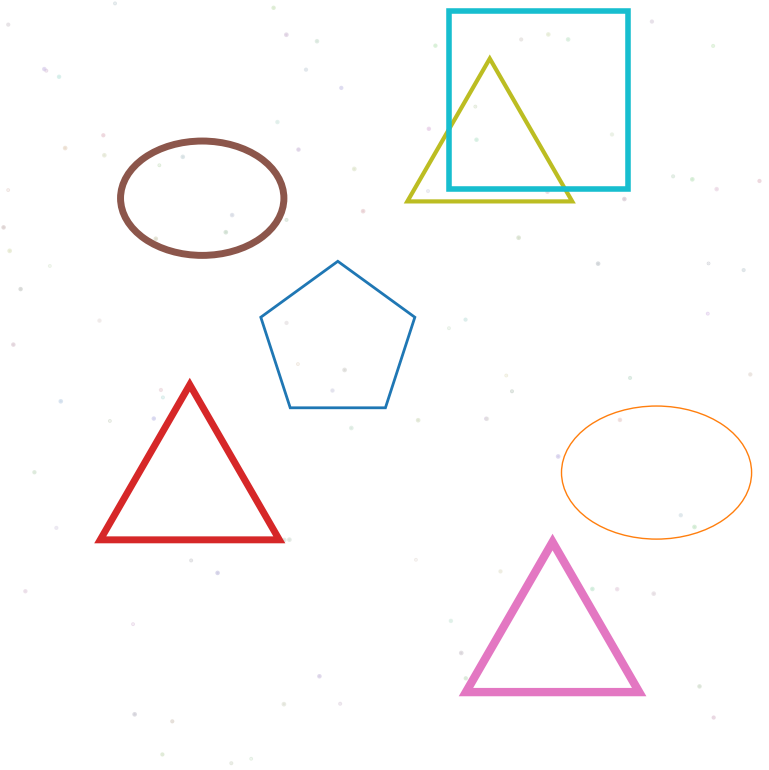[{"shape": "pentagon", "thickness": 1, "radius": 0.53, "center": [0.439, 0.555]}, {"shape": "oval", "thickness": 0.5, "radius": 0.62, "center": [0.853, 0.386]}, {"shape": "triangle", "thickness": 2.5, "radius": 0.67, "center": [0.246, 0.366]}, {"shape": "oval", "thickness": 2.5, "radius": 0.53, "center": [0.263, 0.743]}, {"shape": "triangle", "thickness": 3, "radius": 0.65, "center": [0.718, 0.166]}, {"shape": "triangle", "thickness": 1.5, "radius": 0.62, "center": [0.636, 0.8]}, {"shape": "square", "thickness": 2, "radius": 0.58, "center": [0.699, 0.87]}]